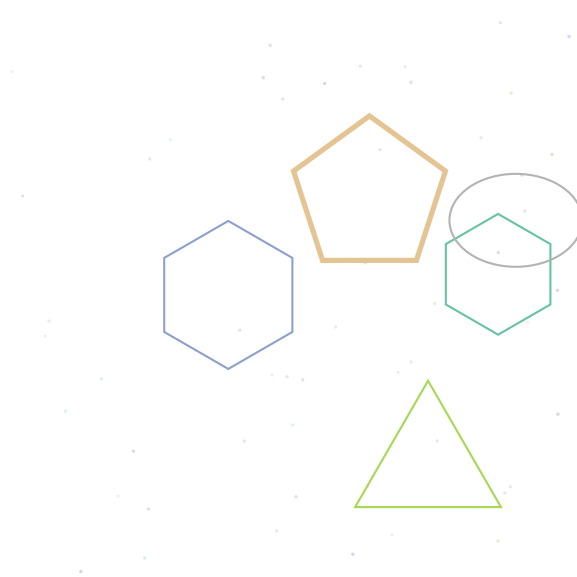[{"shape": "hexagon", "thickness": 1, "radius": 0.52, "center": [0.863, 0.524]}, {"shape": "hexagon", "thickness": 1, "radius": 0.64, "center": [0.395, 0.488]}, {"shape": "triangle", "thickness": 1, "radius": 0.73, "center": [0.741, 0.194]}, {"shape": "pentagon", "thickness": 2.5, "radius": 0.69, "center": [0.64, 0.66]}, {"shape": "oval", "thickness": 1, "radius": 0.57, "center": [0.893, 0.618]}]